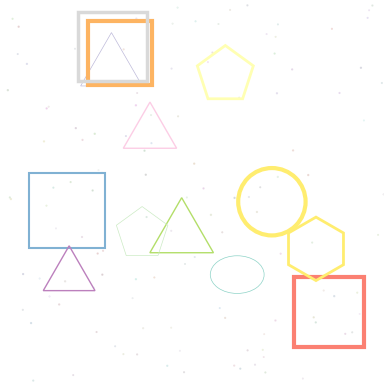[{"shape": "oval", "thickness": 0.5, "radius": 0.35, "center": [0.616, 0.287]}, {"shape": "pentagon", "thickness": 2, "radius": 0.38, "center": [0.585, 0.805]}, {"shape": "triangle", "thickness": 0.5, "radius": 0.46, "center": [0.289, 0.823]}, {"shape": "square", "thickness": 3, "radius": 0.45, "center": [0.854, 0.189]}, {"shape": "square", "thickness": 1.5, "radius": 0.49, "center": [0.174, 0.453]}, {"shape": "square", "thickness": 3, "radius": 0.42, "center": [0.312, 0.863]}, {"shape": "triangle", "thickness": 1, "radius": 0.48, "center": [0.472, 0.391]}, {"shape": "triangle", "thickness": 1, "radius": 0.4, "center": [0.39, 0.655]}, {"shape": "square", "thickness": 2.5, "radius": 0.45, "center": [0.292, 0.88]}, {"shape": "triangle", "thickness": 1, "radius": 0.39, "center": [0.18, 0.284]}, {"shape": "pentagon", "thickness": 0.5, "radius": 0.35, "center": [0.369, 0.393]}, {"shape": "hexagon", "thickness": 2, "radius": 0.41, "center": [0.821, 0.354]}, {"shape": "circle", "thickness": 3, "radius": 0.44, "center": [0.706, 0.476]}]